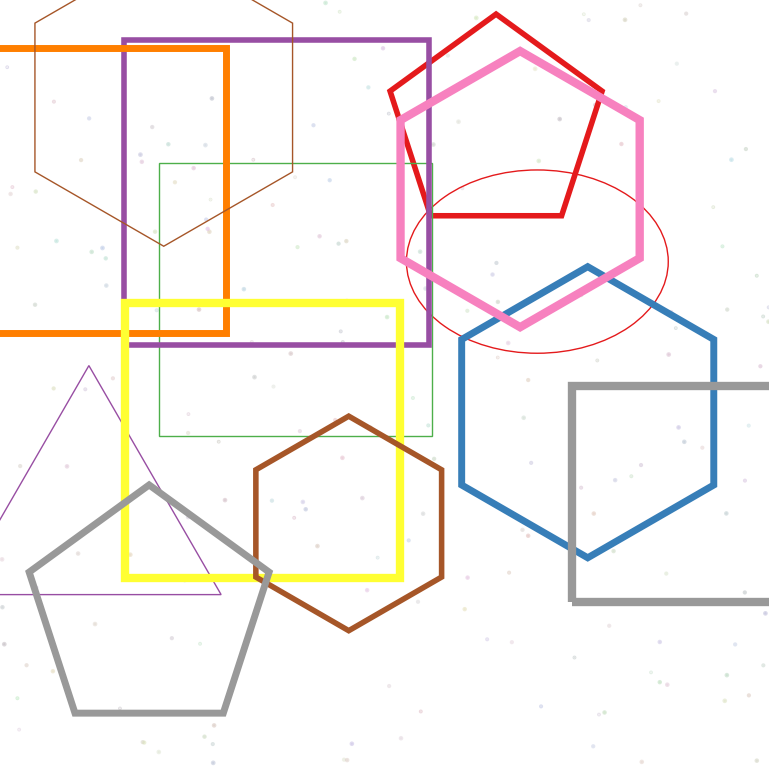[{"shape": "oval", "thickness": 0.5, "radius": 0.85, "center": [0.698, 0.66]}, {"shape": "pentagon", "thickness": 2, "radius": 0.72, "center": [0.644, 0.837]}, {"shape": "hexagon", "thickness": 2.5, "radius": 0.95, "center": [0.763, 0.465]}, {"shape": "square", "thickness": 0.5, "radius": 0.89, "center": [0.384, 0.611]}, {"shape": "square", "thickness": 2, "radius": 0.99, "center": [0.359, 0.75]}, {"shape": "triangle", "thickness": 0.5, "radius": 0.99, "center": [0.115, 0.327]}, {"shape": "square", "thickness": 2.5, "radius": 0.92, "center": [0.109, 0.752]}, {"shape": "square", "thickness": 3, "radius": 0.89, "center": [0.341, 0.428]}, {"shape": "hexagon", "thickness": 2, "radius": 0.7, "center": [0.453, 0.32]}, {"shape": "hexagon", "thickness": 0.5, "radius": 0.97, "center": [0.213, 0.873]}, {"shape": "hexagon", "thickness": 3, "radius": 0.9, "center": [0.675, 0.754]}, {"shape": "pentagon", "thickness": 2.5, "radius": 0.82, "center": [0.194, 0.206]}, {"shape": "square", "thickness": 3, "radius": 0.7, "center": [0.883, 0.359]}]